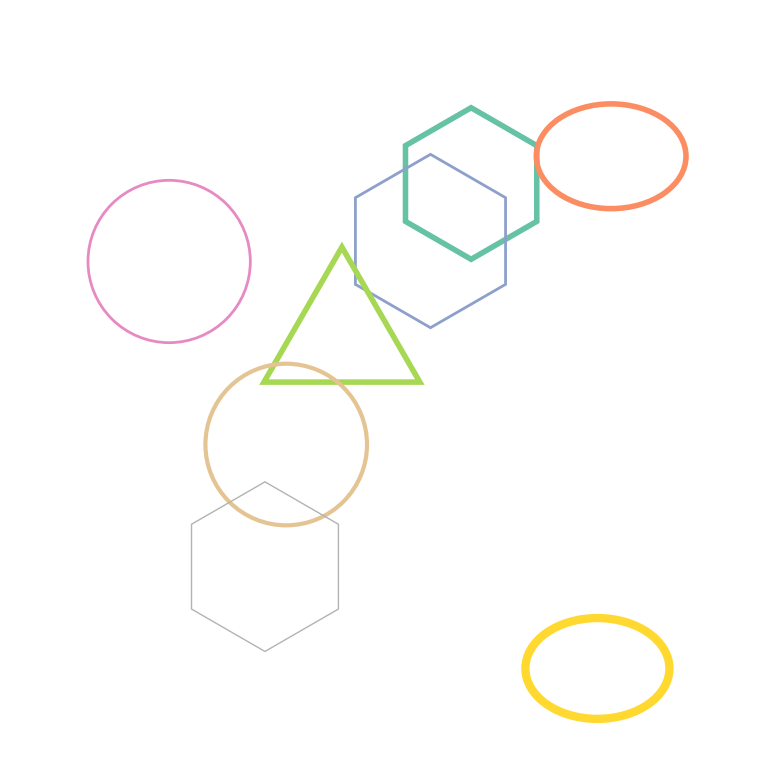[{"shape": "hexagon", "thickness": 2, "radius": 0.49, "center": [0.612, 0.762]}, {"shape": "oval", "thickness": 2, "radius": 0.49, "center": [0.794, 0.797]}, {"shape": "hexagon", "thickness": 1, "radius": 0.56, "center": [0.559, 0.687]}, {"shape": "circle", "thickness": 1, "radius": 0.53, "center": [0.22, 0.66]}, {"shape": "triangle", "thickness": 2, "radius": 0.58, "center": [0.444, 0.562]}, {"shape": "oval", "thickness": 3, "radius": 0.47, "center": [0.776, 0.132]}, {"shape": "circle", "thickness": 1.5, "radius": 0.52, "center": [0.372, 0.423]}, {"shape": "hexagon", "thickness": 0.5, "radius": 0.55, "center": [0.344, 0.264]}]